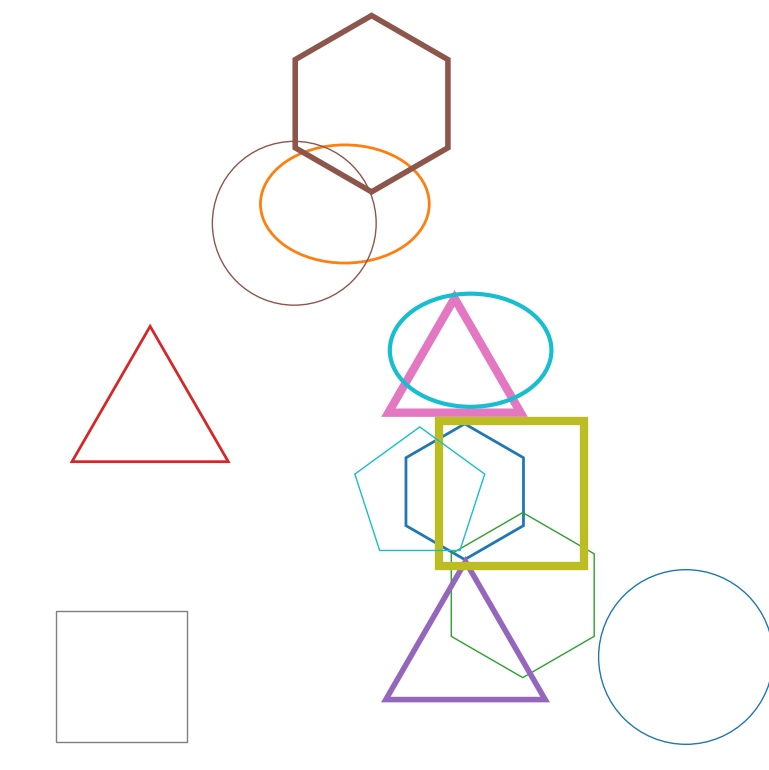[{"shape": "circle", "thickness": 0.5, "radius": 0.57, "center": [0.891, 0.147]}, {"shape": "hexagon", "thickness": 1, "radius": 0.44, "center": [0.604, 0.361]}, {"shape": "oval", "thickness": 1, "radius": 0.55, "center": [0.448, 0.735]}, {"shape": "hexagon", "thickness": 0.5, "radius": 0.54, "center": [0.679, 0.227]}, {"shape": "triangle", "thickness": 1, "radius": 0.59, "center": [0.195, 0.459]}, {"shape": "triangle", "thickness": 2, "radius": 0.6, "center": [0.605, 0.151]}, {"shape": "hexagon", "thickness": 2, "radius": 0.57, "center": [0.483, 0.865]}, {"shape": "circle", "thickness": 0.5, "radius": 0.53, "center": [0.382, 0.71]}, {"shape": "triangle", "thickness": 3, "radius": 0.5, "center": [0.59, 0.514]}, {"shape": "square", "thickness": 0.5, "radius": 0.43, "center": [0.158, 0.121]}, {"shape": "square", "thickness": 3, "radius": 0.47, "center": [0.664, 0.359]}, {"shape": "pentagon", "thickness": 0.5, "radius": 0.44, "center": [0.545, 0.357]}, {"shape": "oval", "thickness": 1.5, "radius": 0.52, "center": [0.611, 0.545]}]